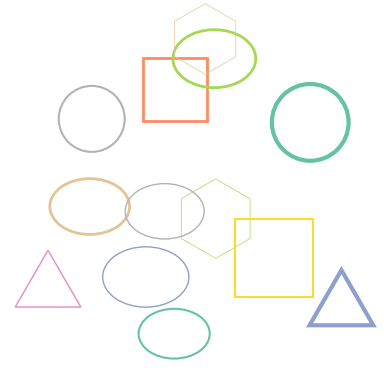[{"shape": "circle", "thickness": 3, "radius": 0.5, "center": [0.806, 0.682]}, {"shape": "oval", "thickness": 1.5, "radius": 0.46, "center": [0.452, 0.133]}, {"shape": "square", "thickness": 2, "radius": 0.41, "center": [0.455, 0.767]}, {"shape": "triangle", "thickness": 3, "radius": 0.48, "center": [0.887, 0.203]}, {"shape": "oval", "thickness": 1, "radius": 0.56, "center": [0.379, 0.281]}, {"shape": "triangle", "thickness": 1, "radius": 0.49, "center": [0.125, 0.252]}, {"shape": "hexagon", "thickness": 0.5, "radius": 0.52, "center": [0.56, 0.432]}, {"shape": "oval", "thickness": 2, "radius": 0.54, "center": [0.557, 0.848]}, {"shape": "square", "thickness": 1.5, "radius": 0.51, "center": [0.712, 0.33]}, {"shape": "oval", "thickness": 2, "radius": 0.52, "center": [0.233, 0.464]}, {"shape": "hexagon", "thickness": 0.5, "radius": 0.46, "center": [0.533, 0.899]}, {"shape": "circle", "thickness": 1.5, "radius": 0.43, "center": [0.238, 0.691]}, {"shape": "oval", "thickness": 1, "radius": 0.51, "center": [0.428, 0.451]}]